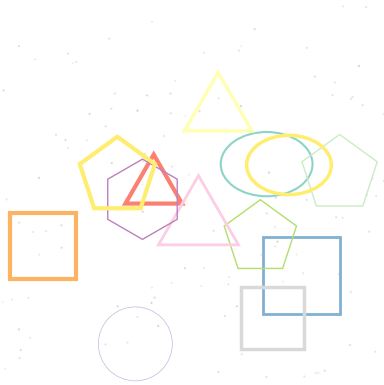[{"shape": "oval", "thickness": 1.5, "radius": 0.6, "center": [0.693, 0.574]}, {"shape": "triangle", "thickness": 2.5, "radius": 0.51, "center": [0.567, 0.711]}, {"shape": "circle", "thickness": 0.5, "radius": 0.48, "center": [0.352, 0.107]}, {"shape": "triangle", "thickness": 3, "radius": 0.42, "center": [0.399, 0.514]}, {"shape": "square", "thickness": 2, "radius": 0.5, "center": [0.784, 0.284]}, {"shape": "square", "thickness": 3, "radius": 0.43, "center": [0.112, 0.36]}, {"shape": "pentagon", "thickness": 1, "radius": 0.49, "center": [0.676, 0.383]}, {"shape": "triangle", "thickness": 2, "radius": 0.6, "center": [0.516, 0.424]}, {"shape": "square", "thickness": 2.5, "radius": 0.4, "center": [0.708, 0.174]}, {"shape": "hexagon", "thickness": 1, "radius": 0.52, "center": [0.37, 0.482]}, {"shape": "pentagon", "thickness": 1, "radius": 0.51, "center": [0.882, 0.548]}, {"shape": "oval", "thickness": 2.5, "radius": 0.55, "center": [0.751, 0.571]}, {"shape": "pentagon", "thickness": 3, "radius": 0.51, "center": [0.305, 0.542]}]